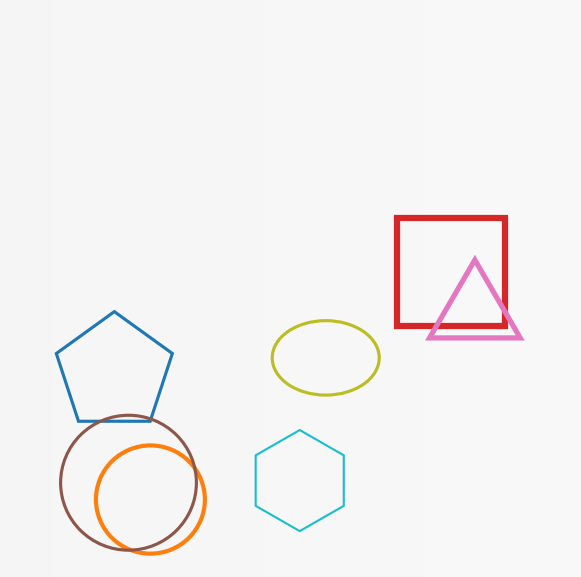[{"shape": "pentagon", "thickness": 1.5, "radius": 0.52, "center": [0.197, 0.355]}, {"shape": "circle", "thickness": 2, "radius": 0.47, "center": [0.259, 0.134]}, {"shape": "square", "thickness": 3, "radius": 0.46, "center": [0.776, 0.528]}, {"shape": "circle", "thickness": 1.5, "radius": 0.58, "center": [0.221, 0.163]}, {"shape": "triangle", "thickness": 2.5, "radius": 0.45, "center": [0.817, 0.459]}, {"shape": "oval", "thickness": 1.5, "radius": 0.46, "center": [0.56, 0.379]}, {"shape": "hexagon", "thickness": 1, "radius": 0.44, "center": [0.516, 0.167]}]